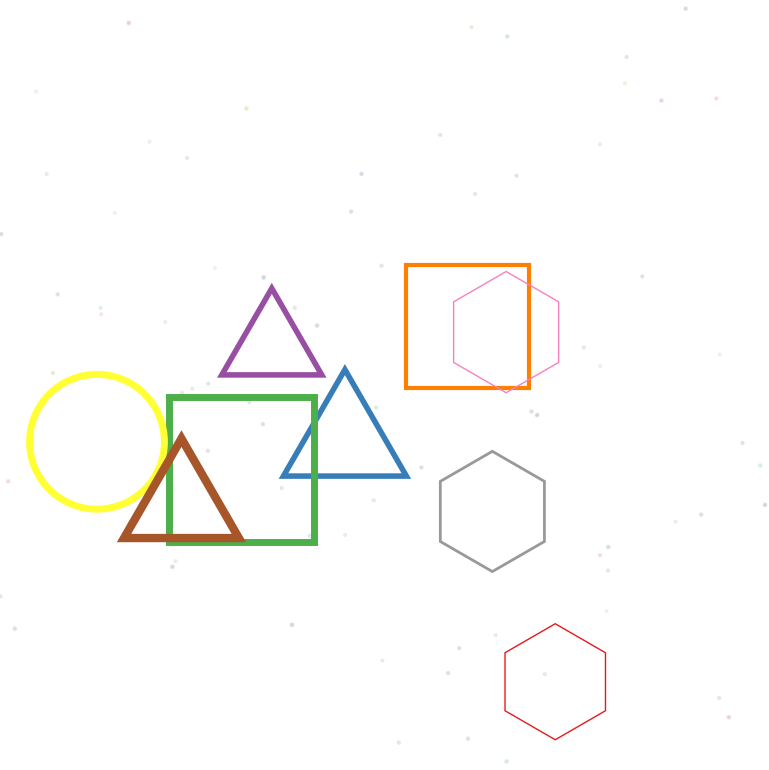[{"shape": "hexagon", "thickness": 0.5, "radius": 0.38, "center": [0.721, 0.115]}, {"shape": "triangle", "thickness": 2, "radius": 0.46, "center": [0.448, 0.428]}, {"shape": "square", "thickness": 2.5, "radius": 0.47, "center": [0.314, 0.39]}, {"shape": "triangle", "thickness": 2, "radius": 0.37, "center": [0.353, 0.551]}, {"shape": "square", "thickness": 1.5, "radius": 0.4, "center": [0.607, 0.575]}, {"shape": "circle", "thickness": 2.5, "radius": 0.44, "center": [0.126, 0.426]}, {"shape": "triangle", "thickness": 3, "radius": 0.43, "center": [0.236, 0.344]}, {"shape": "hexagon", "thickness": 0.5, "radius": 0.39, "center": [0.657, 0.569]}, {"shape": "hexagon", "thickness": 1, "radius": 0.39, "center": [0.639, 0.336]}]